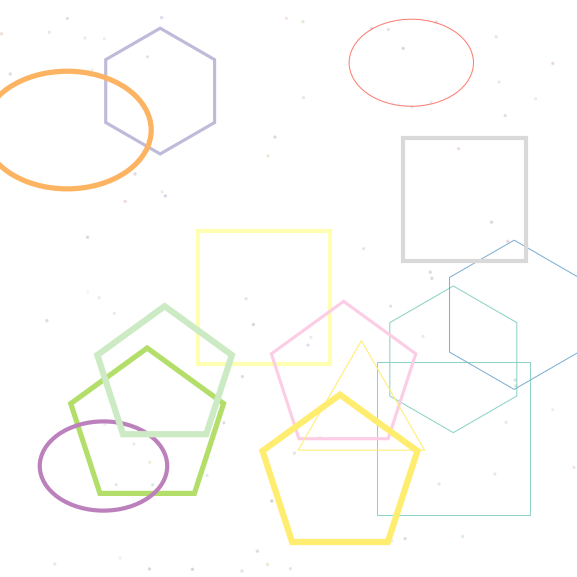[{"shape": "hexagon", "thickness": 0.5, "radius": 0.63, "center": [0.785, 0.377]}, {"shape": "square", "thickness": 0.5, "radius": 0.66, "center": [0.785, 0.24]}, {"shape": "square", "thickness": 2, "radius": 0.57, "center": [0.457, 0.484]}, {"shape": "hexagon", "thickness": 1.5, "radius": 0.54, "center": [0.277, 0.841]}, {"shape": "oval", "thickness": 0.5, "radius": 0.54, "center": [0.712, 0.89]}, {"shape": "hexagon", "thickness": 0.5, "radius": 0.65, "center": [0.89, 0.454]}, {"shape": "oval", "thickness": 2.5, "radius": 0.73, "center": [0.116, 0.774]}, {"shape": "pentagon", "thickness": 2.5, "radius": 0.7, "center": [0.255, 0.257]}, {"shape": "pentagon", "thickness": 1.5, "radius": 0.66, "center": [0.595, 0.346]}, {"shape": "square", "thickness": 2, "radius": 0.53, "center": [0.805, 0.653]}, {"shape": "oval", "thickness": 2, "radius": 0.55, "center": [0.179, 0.192]}, {"shape": "pentagon", "thickness": 3, "radius": 0.61, "center": [0.285, 0.346]}, {"shape": "pentagon", "thickness": 3, "radius": 0.71, "center": [0.589, 0.175]}, {"shape": "triangle", "thickness": 0.5, "radius": 0.63, "center": [0.626, 0.283]}]